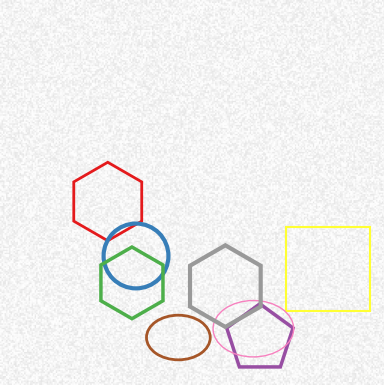[{"shape": "hexagon", "thickness": 2, "radius": 0.51, "center": [0.28, 0.477]}, {"shape": "circle", "thickness": 3, "radius": 0.42, "center": [0.353, 0.335]}, {"shape": "hexagon", "thickness": 2.5, "radius": 0.47, "center": [0.343, 0.265]}, {"shape": "pentagon", "thickness": 2.5, "radius": 0.45, "center": [0.675, 0.12]}, {"shape": "square", "thickness": 1.5, "radius": 0.55, "center": [0.853, 0.302]}, {"shape": "oval", "thickness": 2, "radius": 0.41, "center": [0.463, 0.123]}, {"shape": "oval", "thickness": 1, "radius": 0.52, "center": [0.658, 0.146]}, {"shape": "hexagon", "thickness": 3, "radius": 0.53, "center": [0.585, 0.257]}]